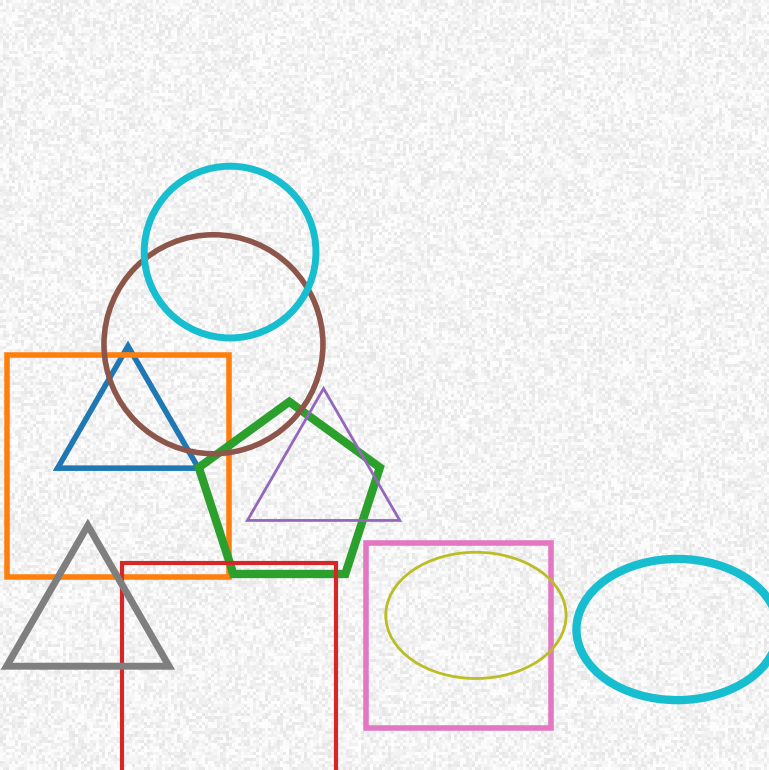[{"shape": "triangle", "thickness": 2, "radius": 0.53, "center": [0.166, 0.445]}, {"shape": "square", "thickness": 2, "radius": 0.72, "center": [0.154, 0.395]}, {"shape": "pentagon", "thickness": 3, "radius": 0.62, "center": [0.376, 0.355]}, {"shape": "square", "thickness": 1.5, "radius": 0.7, "center": [0.297, 0.13]}, {"shape": "triangle", "thickness": 1, "radius": 0.57, "center": [0.42, 0.381]}, {"shape": "circle", "thickness": 2, "radius": 0.71, "center": [0.277, 0.553]}, {"shape": "square", "thickness": 2, "radius": 0.6, "center": [0.596, 0.175]}, {"shape": "triangle", "thickness": 2.5, "radius": 0.61, "center": [0.114, 0.196]}, {"shape": "oval", "thickness": 1, "radius": 0.59, "center": [0.618, 0.201]}, {"shape": "circle", "thickness": 2.5, "radius": 0.56, "center": [0.299, 0.673]}, {"shape": "oval", "thickness": 3, "radius": 0.65, "center": [0.88, 0.182]}]